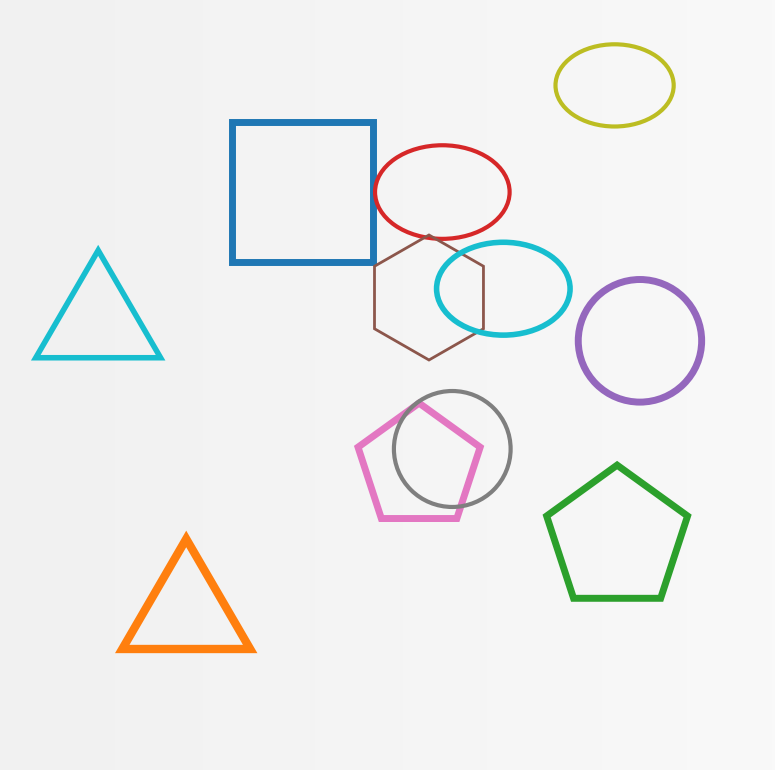[{"shape": "square", "thickness": 2.5, "radius": 0.45, "center": [0.391, 0.75]}, {"shape": "triangle", "thickness": 3, "radius": 0.48, "center": [0.24, 0.205]}, {"shape": "pentagon", "thickness": 2.5, "radius": 0.48, "center": [0.796, 0.3]}, {"shape": "oval", "thickness": 1.5, "radius": 0.43, "center": [0.571, 0.751]}, {"shape": "circle", "thickness": 2.5, "radius": 0.4, "center": [0.826, 0.557]}, {"shape": "hexagon", "thickness": 1, "radius": 0.41, "center": [0.554, 0.614]}, {"shape": "pentagon", "thickness": 2.5, "radius": 0.41, "center": [0.541, 0.394]}, {"shape": "circle", "thickness": 1.5, "radius": 0.38, "center": [0.584, 0.417]}, {"shape": "oval", "thickness": 1.5, "radius": 0.38, "center": [0.793, 0.889]}, {"shape": "triangle", "thickness": 2, "radius": 0.46, "center": [0.127, 0.582]}, {"shape": "oval", "thickness": 2, "radius": 0.43, "center": [0.649, 0.625]}]